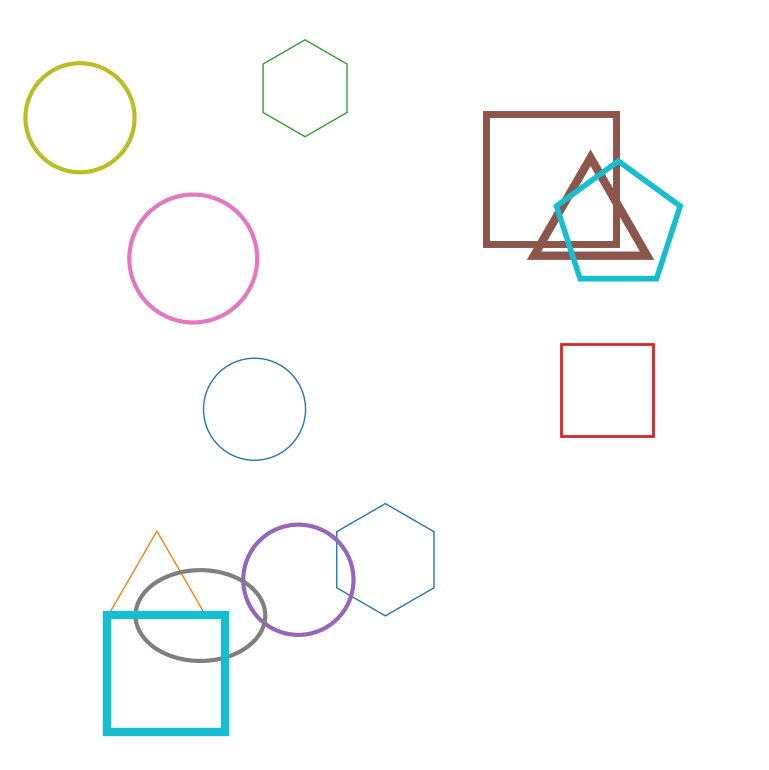[{"shape": "hexagon", "thickness": 0.5, "radius": 0.36, "center": [0.5, 0.273]}, {"shape": "circle", "thickness": 0.5, "radius": 0.33, "center": [0.331, 0.469]}, {"shape": "triangle", "thickness": 0.5, "radius": 0.35, "center": [0.204, 0.239]}, {"shape": "hexagon", "thickness": 0.5, "radius": 0.31, "center": [0.396, 0.885]}, {"shape": "square", "thickness": 1, "radius": 0.3, "center": [0.788, 0.494]}, {"shape": "circle", "thickness": 1.5, "radius": 0.36, "center": [0.388, 0.247]}, {"shape": "triangle", "thickness": 3, "radius": 0.42, "center": [0.767, 0.71]}, {"shape": "square", "thickness": 2.5, "radius": 0.42, "center": [0.716, 0.767]}, {"shape": "circle", "thickness": 1.5, "radius": 0.42, "center": [0.251, 0.664]}, {"shape": "oval", "thickness": 1.5, "radius": 0.42, "center": [0.26, 0.201]}, {"shape": "circle", "thickness": 1.5, "radius": 0.35, "center": [0.104, 0.847]}, {"shape": "square", "thickness": 3, "radius": 0.38, "center": [0.215, 0.125]}, {"shape": "pentagon", "thickness": 2, "radius": 0.42, "center": [0.803, 0.706]}]